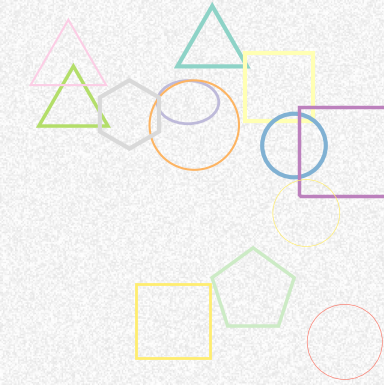[{"shape": "triangle", "thickness": 3, "radius": 0.52, "center": [0.551, 0.88]}, {"shape": "square", "thickness": 3, "radius": 0.44, "center": [0.725, 0.775]}, {"shape": "oval", "thickness": 2, "radius": 0.4, "center": [0.488, 0.735]}, {"shape": "circle", "thickness": 0.5, "radius": 0.49, "center": [0.896, 0.112]}, {"shape": "circle", "thickness": 3, "radius": 0.41, "center": [0.764, 0.622]}, {"shape": "circle", "thickness": 1.5, "radius": 0.58, "center": [0.505, 0.675]}, {"shape": "triangle", "thickness": 2.5, "radius": 0.52, "center": [0.191, 0.724]}, {"shape": "triangle", "thickness": 1.5, "radius": 0.57, "center": [0.178, 0.836]}, {"shape": "hexagon", "thickness": 3, "radius": 0.44, "center": [0.336, 0.703]}, {"shape": "square", "thickness": 2.5, "radius": 0.58, "center": [0.893, 0.606]}, {"shape": "pentagon", "thickness": 2.5, "radius": 0.56, "center": [0.657, 0.244]}, {"shape": "circle", "thickness": 0.5, "radius": 0.43, "center": [0.796, 0.447]}, {"shape": "square", "thickness": 2, "radius": 0.48, "center": [0.45, 0.165]}]